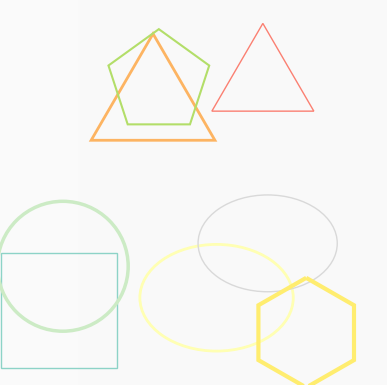[{"shape": "square", "thickness": 1, "radius": 0.75, "center": [0.153, 0.193]}, {"shape": "oval", "thickness": 2, "radius": 0.99, "center": [0.559, 0.227]}, {"shape": "triangle", "thickness": 1, "radius": 0.76, "center": [0.678, 0.787]}, {"shape": "triangle", "thickness": 2, "radius": 0.92, "center": [0.395, 0.728]}, {"shape": "pentagon", "thickness": 1.5, "radius": 0.68, "center": [0.41, 0.788]}, {"shape": "oval", "thickness": 1, "radius": 0.9, "center": [0.691, 0.368]}, {"shape": "circle", "thickness": 2.5, "radius": 0.84, "center": [0.162, 0.308]}, {"shape": "hexagon", "thickness": 3, "radius": 0.71, "center": [0.79, 0.136]}]